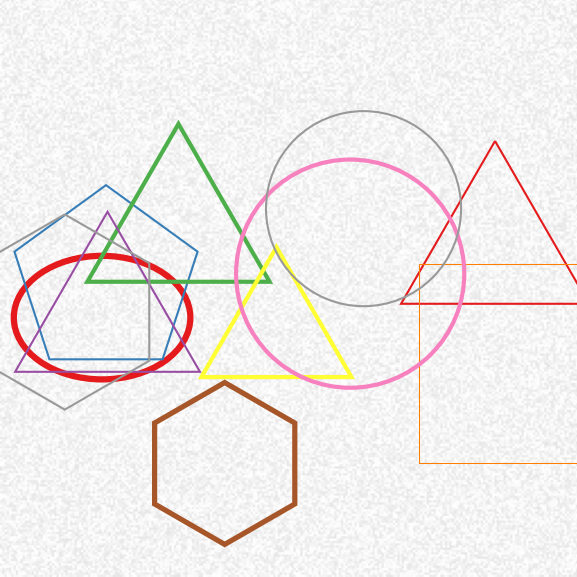[{"shape": "oval", "thickness": 3, "radius": 0.76, "center": [0.177, 0.449]}, {"shape": "triangle", "thickness": 1, "radius": 0.94, "center": [0.857, 0.567]}, {"shape": "pentagon", "thickness": 1, "radius": 0.83, "center": [0.184, 0.512]}, {"shape": "triangle", "thickness": 2, "radius": 0.91, "center": [0.309, 0.602]}, {"shape": "triangle", "thickness": 1, "radius": 0.92, "center": [0.186, 0.448]}, {"shape": "square", "thickness": 0.5, "radius": 0.86, "center": [0.897, 0.37]}, {"shape": "triangle", "thickness": 2, "radius": 0.75, "center": [0.479, 0.421]}, {"shape": "hexagon", "thickness": 2.5, "radius": 0.7, "center": [0.389, 0.197]}, {"shape": "circle", "thickness": 2, "radius": 0.99, "center": [0.606, 0.525]}, {"shape": "circle", "thickness": 1, "radius": 0.84, "center": [0.63, 0.638]}, {"shape": "hexagon", "thickness": 1, "radius": 0.84, "center": [0.112, 0.459]}]